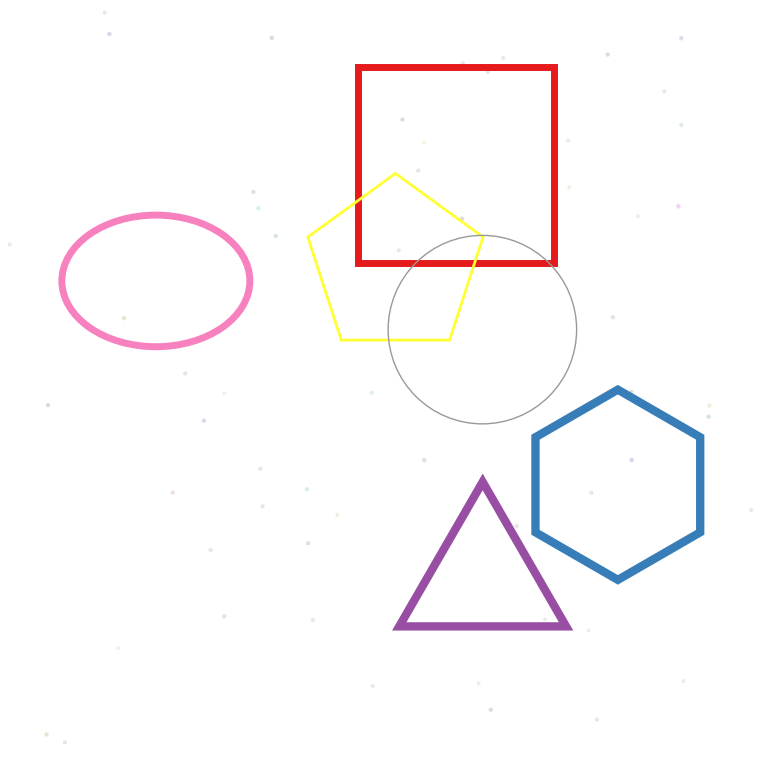[{"shape": "square", "thickness": 2.5, "radius": 0.64, "center": [0.592, 0.786]}, {"shape": "hexagon", "thickness": 3, "radius": 0.62, "center": [0.802, 0.37]}, {"shape": "triangle", "thickness": 3, "radius": 0.63, "center": [0.627, 0.249]}, {"shape": "pentagon", "thickness": 1, "radius": 0.6, "center": [0.514, 0.655]}, {"shape": "oval", "thickness": 2.5, "radius": 0.61, "center": [0.202, 0.635]}, {"shape": "circle", "thickness": 0.5, "radius": 0.61, "center": [0.626, 0.572]}]